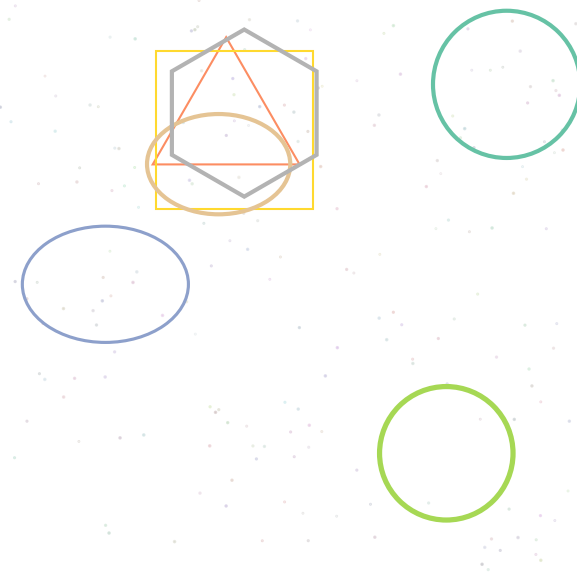[{"shape": "circle", "thickness": 2, "radius": 0.64, "center": [0.877, 0.853]}, {"shape": "triangle", "thickness": 1, "radius": 0.73, "center": [0.392, 0.788]}, {"shape": "oval", "thickness": 1.5, "radius": 0.72, "center": [0.182, 0.507]}, {"shape": "circle", "thickness": 2.5, "radius": 0.58, "center": [0.773, 0.214]}, {"shape": "square", "thickness": 1, "radius": 0.68, "center": [0.406, 0.775]}, {"shape": "oval", "thickness": 2, "radius": 0.62, "center": [0.379, 0.715]}, {"shape": "hexagon", "thickness": 2, "radius": 0.72, "center": [0.423, 0.803]}]